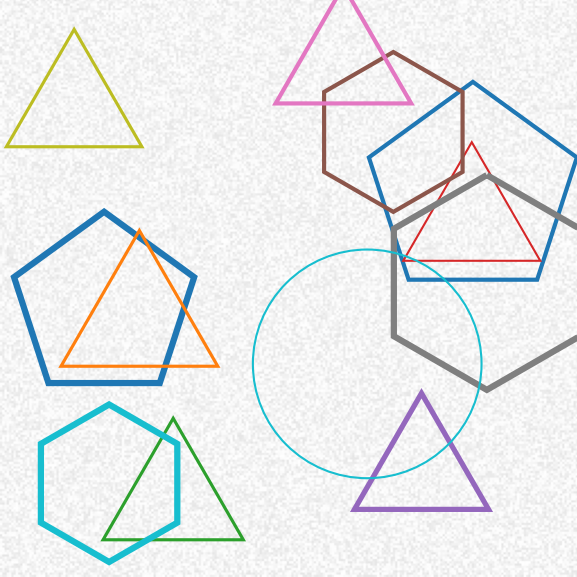[{"shape": "pentagon", "thickness": 3, "radius": 0.82, "center": [0.18, 0.469]}, {"shape": "pentagon", "thickness": 2, "radius": 0.95, "center": [0.819, 0.668]}, {"shape": "triangle", "thickness": 1.5, "radius": 0.78, "center": [0.241, 0.443]}, {"shape": "triangle", "thickness": 1.5, "radius": 0.7, "center": [0.3, 0.135]}, {"shape": "triangle", "thickness": 1, "radius": 0.68, "center": [0.817, 0.616]}, {"shape": "triangle", "thickness": 2.5, "radius": 0.67, "center": [0.73, 0.184]}, {"shape": "hexagon", "thickness": 2, "radius": 0.69, "center": [0.681, 0.771]}, {"shape": "triangle", "thickness": 2, "radius": 0.68, "center": [0.595, 0.888]}, {"shape": "hexagon", "thickness": 3, "radius": 0.93, "center": [0.843, 0.51]}, {"shape": "triangle", "thickness": 1.5, "radius": 0.68, "center": [0.128, 0.813]}, {"shape": "circle", "thickness": 1, "radius": 0.99, "center": [0.636, 0.369]}, {"shape": "hexagon", "thickness": 3, "radius": 0.68, "center": [0.189, 0.162]}]